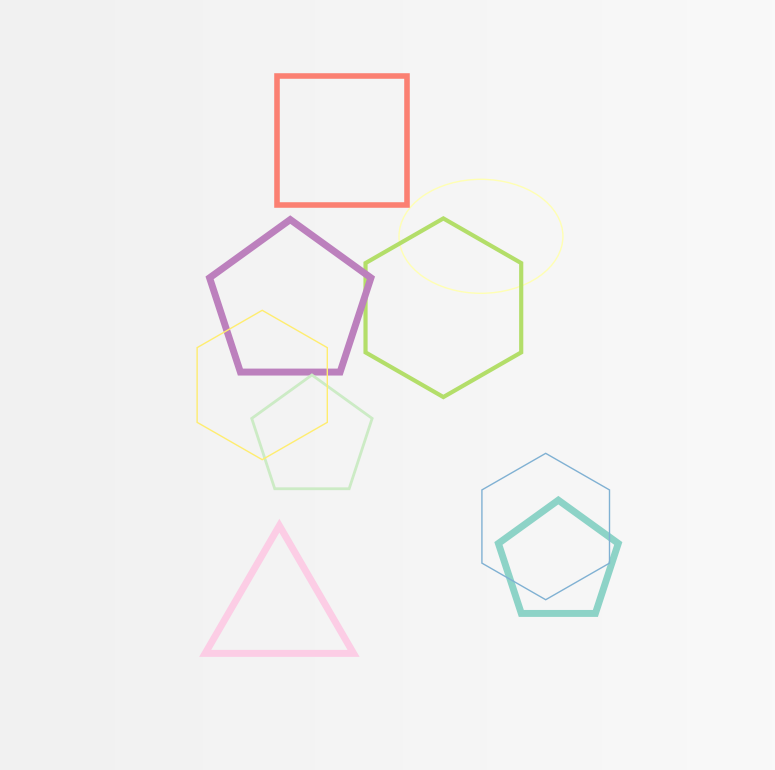[{"shape": "pentagon", "thickness": 2.5, "radius": 0.41, "center": [0.72, 0.269]}, {"shape": "oval", "thickness": 0.5, "radius": 0.53, "center": [0.621, 0.693]}, {"shape": "square", "thickness": 2, "radius": 0.42, "center": [0.442, 0.817]}, {"shape": "hexagon", "thickness": 0.5, "radius": 0.48, "center": [0.704, 0.316]}, {"shape": "hexagon", "thickness": 1.5, "radius": 0.58, "center": [0.572, 0.6]}, {"shape": "triangle", "thickness": 2.5, "radius": 0.55, "center": [0.36, 0.207]}, {"shape": "pentagon", "thickness": 2.5, "radius": 0.55, "center": [0.375, 0.605]}, {"shape": "pentagon", "thickness": 1, "radius": 0.41, "center": [0.402, 0.431]}, {"shape": "hexagon", "thickness": 0.5, "radius": 0.48, "center": [0.338, 0.5]}]